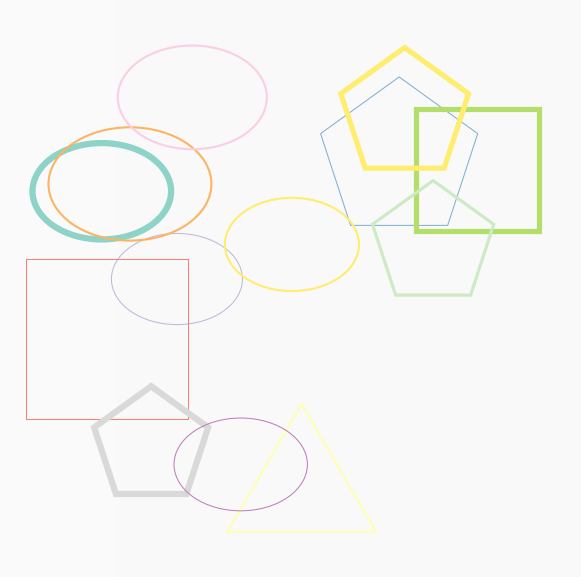[{"shape": "oval", "thickness": 3, "radius": 0.6, "center": [0.175, 0.668]}, {"shape": "triangle", "thickness": 1, "radius": 0.74, "center": [0.519, 0.152]}, {"shape": "oval", "thickness": 0.5, "radius": 0.56, "center": [0.304, 0.516]}, {"shape": "square", "thickness": 0.5, "radius": 0.7, "center": [0.184, 0.412]}, {"shape": "pentagon", "thickness": 0.5, "radius": 0.71, "center": [0.687, 0.724]}, {"shape": "oval", "thickness": 1, "radius": 0.7, "center": [0.224, 0.681]}, {"shape": "square", "thickness": 2.5, "radius": 0.53, "center": [0.821, 0.705]}, {"shape": "oval", "thickness": 1, "radius": 0.64, "center": [0.331, 0.831]}, {"shape": "pentagon", "thickness": 3, "radius": 0.52, "center": [0.26, 0.227]}, {"shape": "oval", "thickness": 0.5, "radius": 0.57, "center": [0.414, 0.195]}, {"shape": "pentagon", "thickness": 1.5, "radius": 0.55, "center": [0.745, 0.577]}, {"shape": "pentagon", "thickness": 2.5, "radius": 0.58, "center": [0.696, 0.801]}, {"shape": "oval", "thickness": 1, "radius": 0.58, "center": [0.502, 0.576]}]